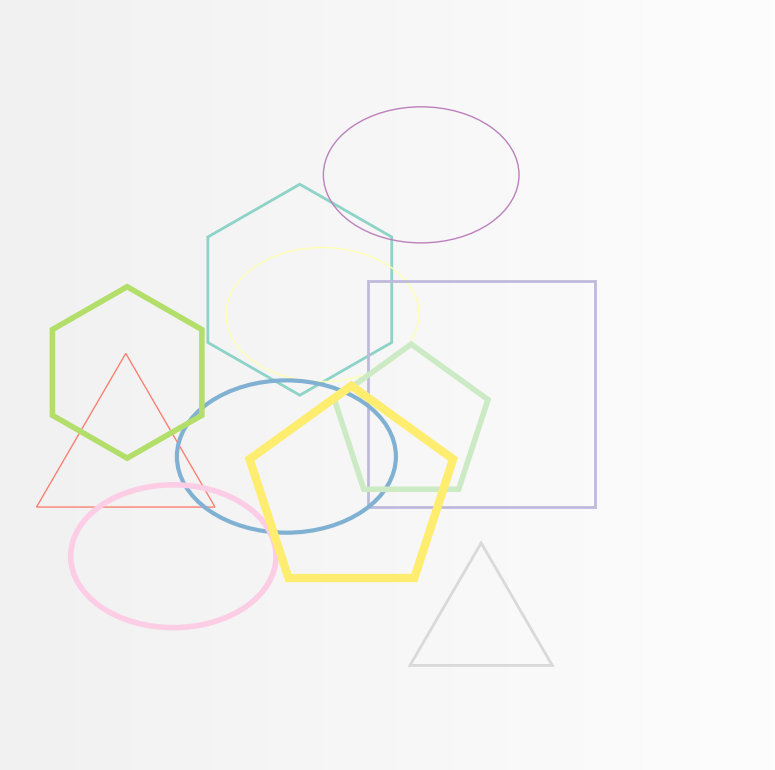[{"shape": "hexagon", "thickness": 1, "radius": 0.68, "center": [0.387, 0.624]}, {"shape": "oval", "thickness": 0.5, "radius": 0.62, "center": [0.416, 0.592]}, {"shape": "square", "thickness": 1, "radius": 0.73, "center": [0.622, 0.489]}, {"shape": "triangle", "thickness": 0.5, "radius": 0.67, "center": [0.162, 0.408]}, {"shape": "oval", "thickness": 1.5, "radius": 0.71, "center": [0.37, 0.407]}, {"shape": "hexagon", "thickness": 2, "radius": 0.56, "center": [0.164, 0.516]}, {"shape": "oval", "thickness": 2, "radius": 0.66, "center": [0.224, 0.278]}, {"shape": "triangle", "thickness": 1, "radius": 0.53, "center": [0.621, 0.189]}, {"shape": "oval", "thickness": 0.5, "radius": 0.63, "center": [0.543, 0.773]}, {"shape": "pentagon", "thickness": 2, "radius": 0.52, "center": [0.531, 0.449]}, {"shape": "pentagon", "thickness": 3, "radius": 0.69, "center": [0.453, 0.361]}]